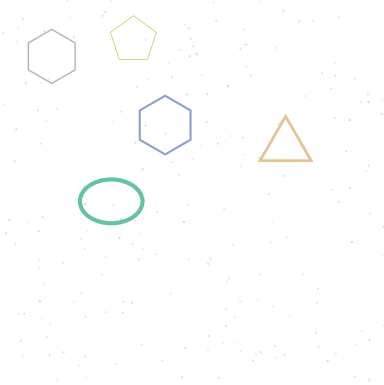[{"shape": "oval", "thickness": 3, "radius": 0.41, "center": [0.289, 0.477]}, {"shape": "hexagon", "thickness": 1.5, "radius": 0.38, "center": [0.429, 0.675]}, {"shape": "pentagon", "thickness": 0.5, "radius": 0.31, "center": [0.347, 0.897]}, {"shape": "triangle", "thickness": 2, "radius": 0.38, "center": [0.742, 0.621]}, {"shape": "hexagon", "thickness": 1, "radius": 0.35, "center": [0.134, 0.853]}]